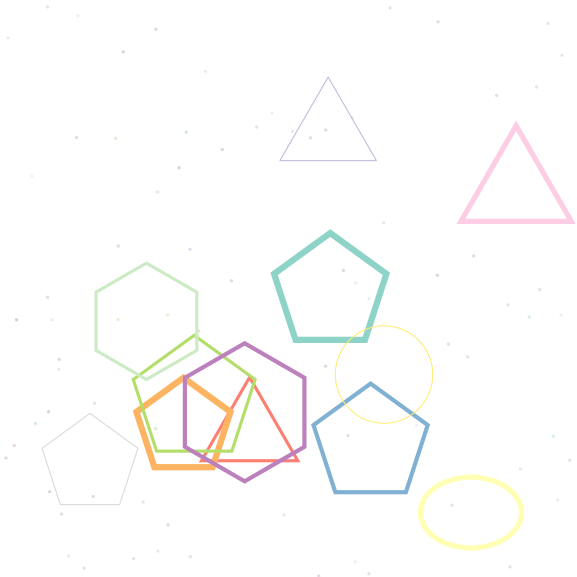[{"shape": "pentagon", "thickness": 3, "radius": 0.51, "center": [0.572, 0.493]}, {"shape": "oval", "thickness": 2.5, "radius": 0.44, "center": [0.815, 0.112]}, {"shape": "triangle", "thickness": 0.5, "radius": 0.48, "center": [0.568, 0.769]}, {"shape": "triangle", "thickness": 1.5, "radius": 0.48, "center": [0.432, 0.249]}, {"shape": "pentagon", "thickness": 2, "radius": 0.52, "center": [0.642, 0.231]}, {"shape": "pentagon", "thickness": 3, "radius": 0.43, "center": [0.318, 0.259]}, {"shape": "pentagon", "thickness": 1.5, "radius": 0.55, "center": [0.336, 0.308]}, {"shape": "triangle", "thickness": 2.5, "radius": 0.55, "center": [0.894, 0.671]}, {"shape": "pentagon", "thickness": 0.5, "radius": 0.44, "center": [0.156, 0.196]}, {"shape": "hexagon", "thickness": 2, "radius": 0.6, "center": [0.424, 0.285]}, {"shape": "hexagon", "thickness": 1.5, "radius": 0.5, "center": [0.254, 0.443]}, {"shape": "circle", "thickness": 0.5, "radius": 0.42, "center": [0.665, 0.351]}]